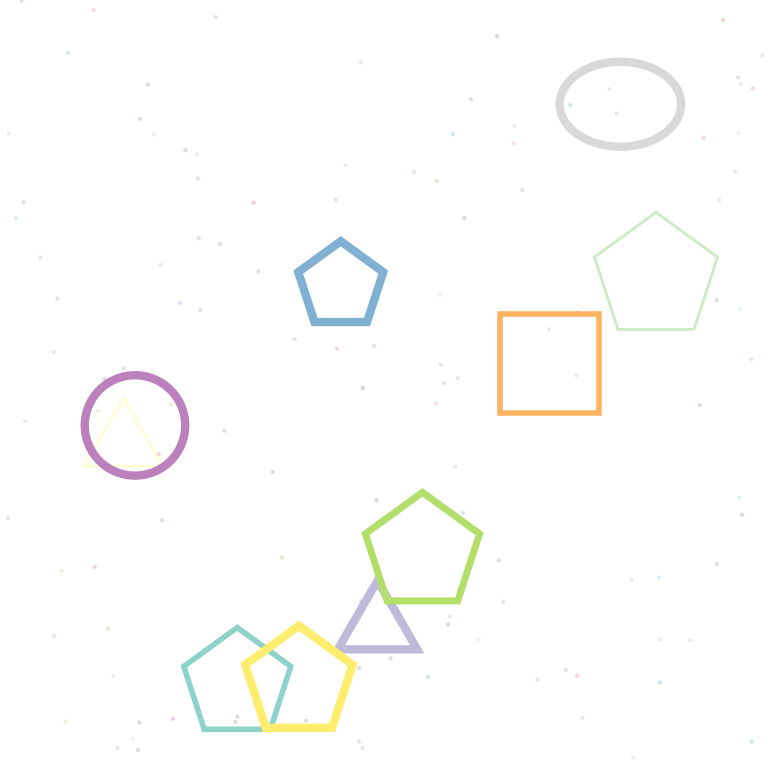[{"shape": "pentagon", "thickness": 2, "radius": 0.37, "center": [0.308, 0.112]}, {"shape": "triangle", "thickness": 0.5, "radius": 0.3, "center": [0.16, 0.424]}, {"shape": "triangle", "thickness": 3, "radius": 0.3, "center": [0.49, 0.186]}, {"shape": "pentagon", "thickness": 3, "radius": 0.29, "center": [0.443, 0.629]}, {"shape": "square", "thickness": 2, "radius": 0.32, "center": [0.714, 0.528]}, {"shape": "pentagon", "thickness": 2.5, "radius": 0.39, "center": [0.549, 0.283]}, {"shape": "oval", "thickness": 3, "radius": 0.39, "center": [0.806, 0.865]}, {"shape": "circle", "thickness": 3, "radius": 0.33, "center": [0.175, 0.448]}, {"shape": "pentagon", "thickness": 1, "radius": 0.42, "center": [0.852, 0.64]}, {"shape": "pentagon", "thickness": 3, "radius": 0.37, "center": [0.388, 0.114]}]